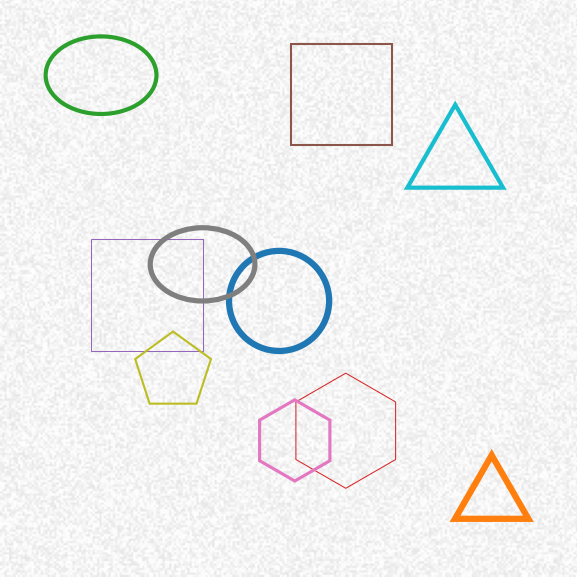[{"shape": "circle", "thickness": 3, "radius": 0.43, "center": [0.483, 0.478]}, {"shape": "triangle", "thickness": 3, "radius": 0.37, "center": [0.851, 0.137]}, {"shape": "oval", "thickness": 2, "radius": 0.48, "center": [0.175, 0.869]}, {"shape": "hexagon", "thickness": 0.5, "radius": 0.5, "center": [0.599, 0.253]}, {"shape": "square", "thickness": 0.5, "radius": 0.49, "center": [0.254, 0.488]}, {"shape": "square", "thickness": 1, "radius": 0.44, "center": [0.591, 0.836]}, {"shape": "hexagon", "thickness": 1.5, "radius": 0.35, "center": [0.51, 0.236]}, {"shape": "oval", "thickness": 2.5, "radius": 0.45, "center": [0.351, 0.541]}, {"shape": "pentagon", "thickness": 1, "radius": 0.35, "center": [0.3, 0.356]}, {"shape": "triangle", "thickness": 2, "radius": 0.48, "center": [0.788, 0.722]}]